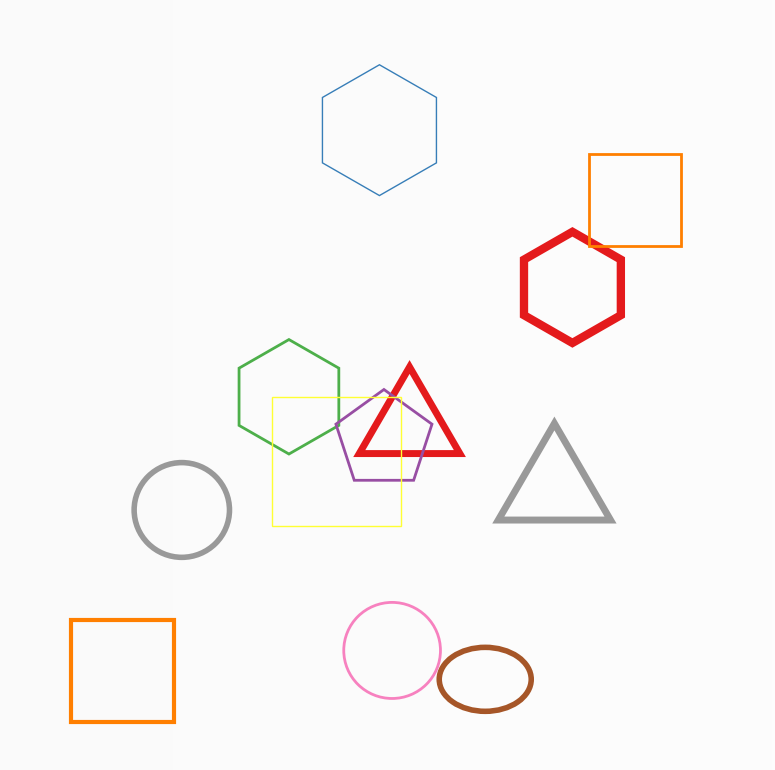[{"shape": "triangle", "thickness": 2.5, "radius": 0.37, "center": [0.528, 0.448]}, {"shape": "hexagon", "thickness": 3, "radius": 0.36, "center": [0.739, 0.627]}, {"shape": "hexagon", "thickness": 0.5, "radius": 0.42, "center": [0.49, 0.831]}, {"shape": "hexagon", "thickness": 1, "radius": 0.37, "center": [0.373, 0.485]}, {"shape": "pentagon", "thickness": 1, "radius": 0.33, "center": [0.495, 0.429]}, {"shape": "square", "thickness": 1, "radius": 0.3, "center": [0.82, 0.74]}, {"shape": "square", "thickness": 1.5, "radius": 0.33, "center": [0.158, 0.128]}, {"shape": "square", "thickness": 0.5, "radius": 0.42, "center": [0.434, 0.401]}, {"shape": "oval", "thickness": 2, "radius": 0.3, "center": [0.626, 0.118]}, {"shape": "circle", "thickness": 1, "radius": 0.31, "center": [0.506, 0.155]}, {"shape": "circle", "thickness": 2, "radius": 0.31, "center": [0.235, 0.338]}, {"shape": "triangle", "thickness": 2.5, "radius": 0.42, "center": [0.715, 0.366]}]